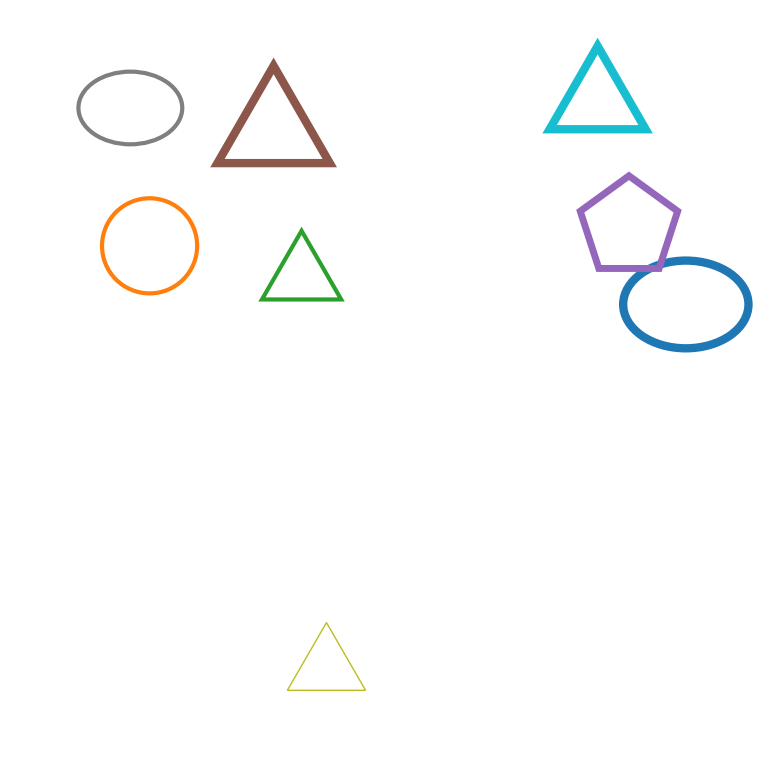[{"shape": "oval", "thickness": 3, "radius": 0.41, "center": [0.891, 0.605]}, {"shape": "circle", "thickness": 1.5, "radius": 0.31, "center": [0.194, 0.681]}, {"shape": "triangle", "thickness": 1.5, "radius": 0.3, "center": [0.392, 0.641]}, {"shape": "pentagon", "thickness": 2.5, "radius": 0.33, "center": [0.817, 0.705]}, {"shape": "triangle", "thickness": 3, "radius": 0.42, "center": [0.355, 0.83]}, {"shape": "oval", "thickness": 1.5, "radius": 0.34, "center": [0.169, 0.86]}, {"shape": "triangle", "thickness": 0.5, "radius": 0.29, "center": [0.424, 0.133]}, {"shape": "triangle", "thickness": 3, "radius": 0.36, "center": [0.776, 0.868]}]